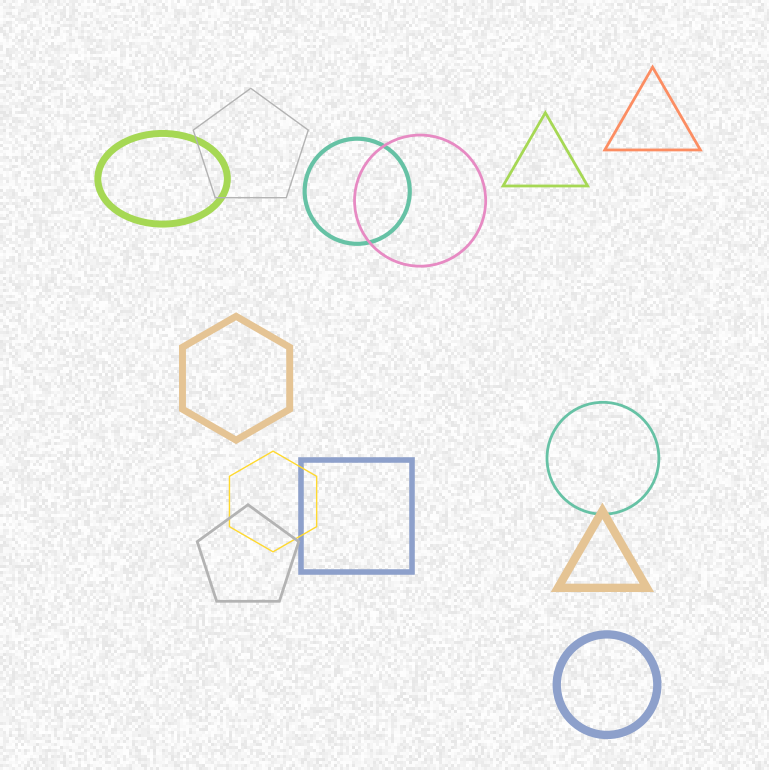[{"shape": "circle", "thickness": 1.5, "radius": 0.34, "center": [0.464, 0.752]}, {"shape": "circle", "thickness": 1, "radius": 0.36, "center": [0.783, 0.405]}, {"shape": "triangle", "thickness": 1, "radius": 0.36, "center": [0.848, 0.841]}, {"shape": "square", "thickness": 2, "radius": 0.36, "center": [0.463, 0.33]}, {"shape": "circle", "thickness": 3, "radius": 0.33, "center": [0.788, 0.111]}, {"shape": "circle", "thickness": 1, "radius": 0.43, "center": [0.546, 0.739]}, {"shape": "triangle", "thickness": 1, "radius": 0.32, "center": [0.708, 0.79]}, {"shape": "oval", "thickness": 2.5, "radius": 0.42, "center": [0.211, 0.768]}, {"shape": "hexagon", "thickness": 0.5, "radius": 0.33, "center": [0.355, 0.349]}, {"shape": "triangle", "thickness": 3, "radius": 0.33, "center": [0.782, 0.27]}, {"shape": "hexagon", "thickness": 2.5, "radius": 0.4, "center": [0.307, 0.509]}, {"shape": "pentagon", "thickness": 1, "radius": 0.35, "center": [0.322, 0.275]}, {"shape": "pentagon", "thickness": 0.5, "radius": 0.39, "center": [0.326, 0.807]}]